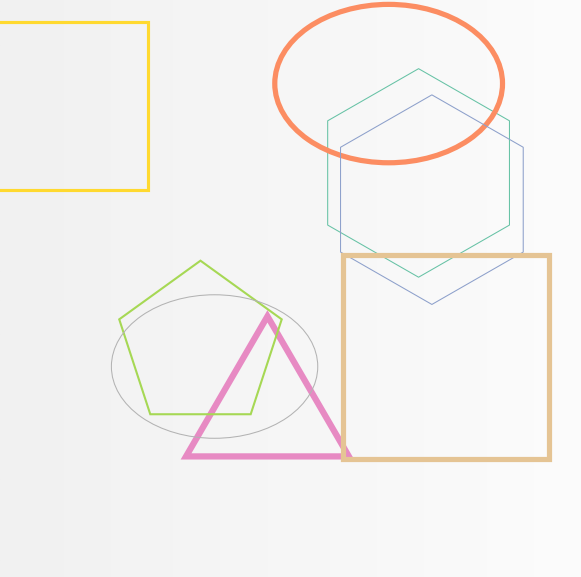[{"shape": "hexagon", "thickness": 0.5, "radius": 0.9, "center": [0.72, 0.7]}, {"shape": "oval", "thickness": 2.5, "radius": 0.98, "center": [0.669, 0.854]}, {"shape": "hexagon", "thickness": 0.5, "radius": 0.91, "center": [0.743, 0.653]}, {"shape": "triangle", "thickness": 3, "radius": 0.81, "center": [0.46, 0.29]}, {"shape": "pentagon", "thickness": 1, "radius": 0.73, "center": [0.345, 0.401]}, {"shape": "square", "thickness": 1.5, "radius": 0.73, "center": [0.11, 0.816]}, {"shape": "square", "thickness": 2.5, "radius": 0.89, "center": [0.767, 0.381]}, {"shape": "oval", "thickness": 0.5, "radius": 0.89, "center": [0.369, 0.364]}]